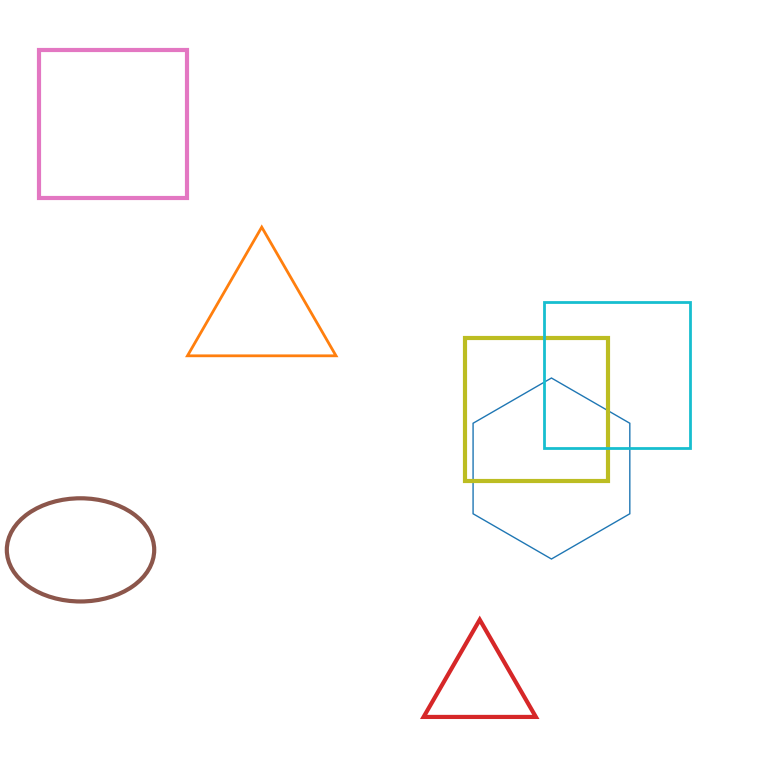[{"shape": "hexagon", "thickness": 0.5, "radius": 0.59, "center": [0.716, 0.392]}, {"shape": "triangle", "thickness": 1, "radius": 0.56, "center": [0.34, 0.594]}, {"shape": "triangle", "thickness": 1.5, "radius": 0.42, "center": [0.623, 0.111]}, {"shape": "oval", "thickness": 1.5, "radius": 0.48, "center": [0.105, 0.286]}, {"shape": "square", "thickness": 1.5, "radius": 0.48, "center": [0.147, 0.839]}, {"shape": "square", "thickness": 1.5, "radius": 0.46, "center": [0.696, 0.469]}, {"shape": "square", "thickness": 1, "radius": 0.47, "center": [0.801, 0.513]}]